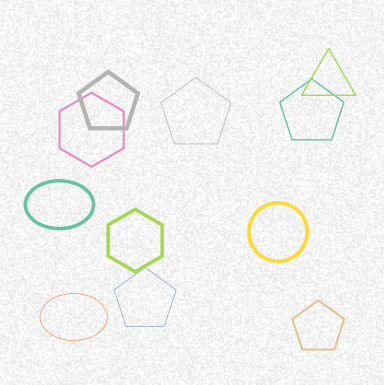[{"shape": "oval", "thickness": 2.5, "radius": 0.44, "center": [0.154, 0.468]}, {"shape": "pentagon", "thickness": 1, "radius": 0.44, "center": [0.81, 0.708]}, {"shape": "oval", "thickness": 0.5, "radius": 0.44, "center": [0.191, 0.177]}, {"shape": "pentagon", "thickness": 0.5, "radius": 0.42, "center": [0.377, 0.221]}, {"shape": "hexagon", "thickness": 1.5, "radius": 0.48, "center": [0.238, 0.663]}, {"shape": "triangle", "thickness": 1, "radius": 0.41, "center": [0.854, 0.793]}, {"shape": "hexagon", "thickness": 2.5, "radius": 0.4, "center": [0.351, 0.375]}, {"shape": "circle", "thickness": 2.5, "radius": 0.38, "center": [0.722, 0.397]}, {"shape": "pentagon", "thickness": 1.5, "radius": 0.35, "center": [0.827, 0.149]}, {"shape": "pentagon", "thickness": 3, "radius": 0.41, "center": [0.281, 0.732]}, {"shape": "pentagon", "thickness": 0.5, "radius": 0.48, "center": [0.509, 0.703]}]